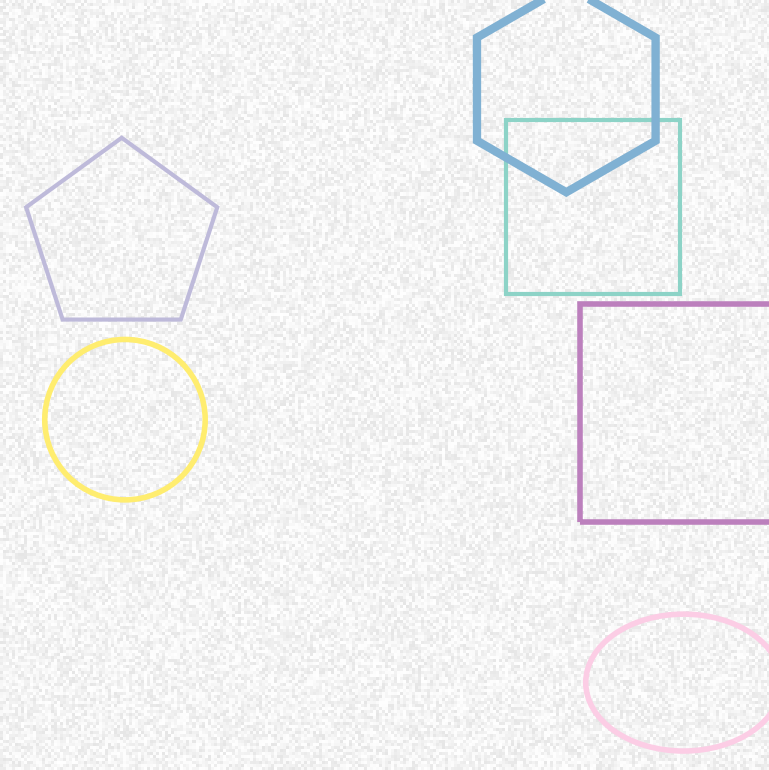[{"shape": "square", "thickness": 1.5, "radius": 0.57, "center": [0.77, 0.731]}, {"shape": "pentagon", "thickness": 1.5, "radius": 0.65, "center": [0.158, 0.691]}, {"shape": "hexagon", "thickness": 3, "radius": 0.67, "center": [0.735, 0.884]}, {"shape": "oval", "thickness": 2, "radius": 0.63, "center": [0.888, 0.114]}, {"shape": "square", "thickness": 2, "radius": 0.71, "center": [0.895, 0.464]}, {"shape": "circle", "thickness": 2, "radius": 0.52, "center": [0.162, 0.455]}]